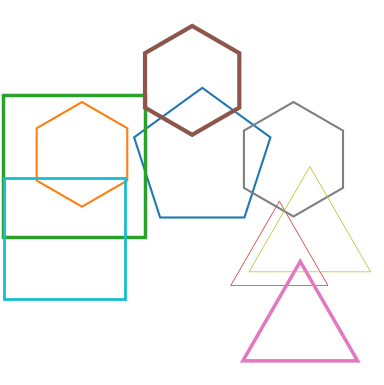[{"shape": "pentagon", "thickness": 1.5, "radius": 0.93, "center": [0.525, 0.586]}, {"shape": "hexagon", "thickness": 1.5, "radius": 0.68, "center": [0.213, 0.599]}, {"shape": "square", "thickness": 2.5, "radius": 0.92, "center": [0.191, 0.569]}, {"shape": "triangle", "thickness": 0.5, "radius": 0.73, "center": [0.726, 0.331]}, {"shape": "hexagon", "thickness": 3, "radius": 0.71, "center": [0.499, 0.791]}, {"shape": "triangle", "thickness": 2.5, "radius": 0.86, "center": [0.78, 0.149]}, {"shape": "hexagon", "thickness": 1.5, "radius": 0.74, "center": [0.762, 0.586]}, {"shape": "triangle", "thickness": 0.5, "radius": 0.91, "center": [0.805, 0.385]}, {"shape": "square", "thickness": 2, "radius": 0.78, "center": [0.167, 0.38]}]